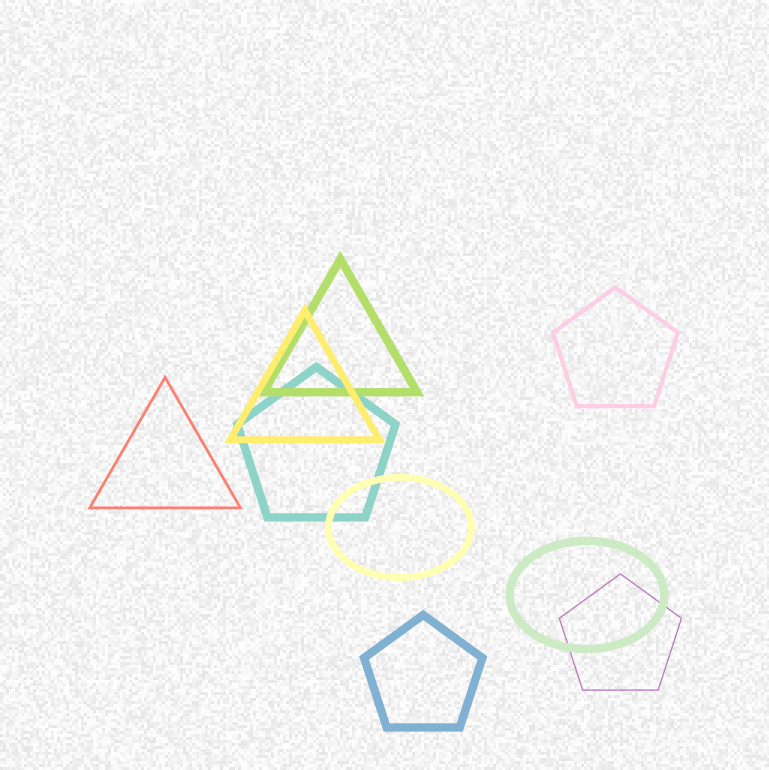[{"shape": "pentagon", "thickness": 3, "radius": 0.54, "center": [0.411, 0.415]}, {"shape": "oval", "thickness": 2.5, "radius": 0.46, "center": [0.519, 0.315]}, {"shape": "triangle", "thickness": 1, "radius": 0.57, "center": [0.214, 0.397]}, {"shape": "pentagon", "thickness": 3, "radius": 0.4, "center": [0.55, 0.121]}, {"shape": "triangle", "thickness": 3, "radius": 0.58, "center": [0.442, 0.548]}, {"shape": "pentagon", "thickness": 1.5, "radius": 0.43, "center": [0.799, 0.542]}, {"shape": "pentagon", "thickness": 0.5, "radius": 0.42, "center": [0.806, 0.171]}, {"shape": "oval", "thickness": 3, "radius": 0.5, "center": [0.762, 0.227]}, {"shape": "triangle", "thickness": 2.5, "radius": 0.56, "center": [0.396, 0.485]}]